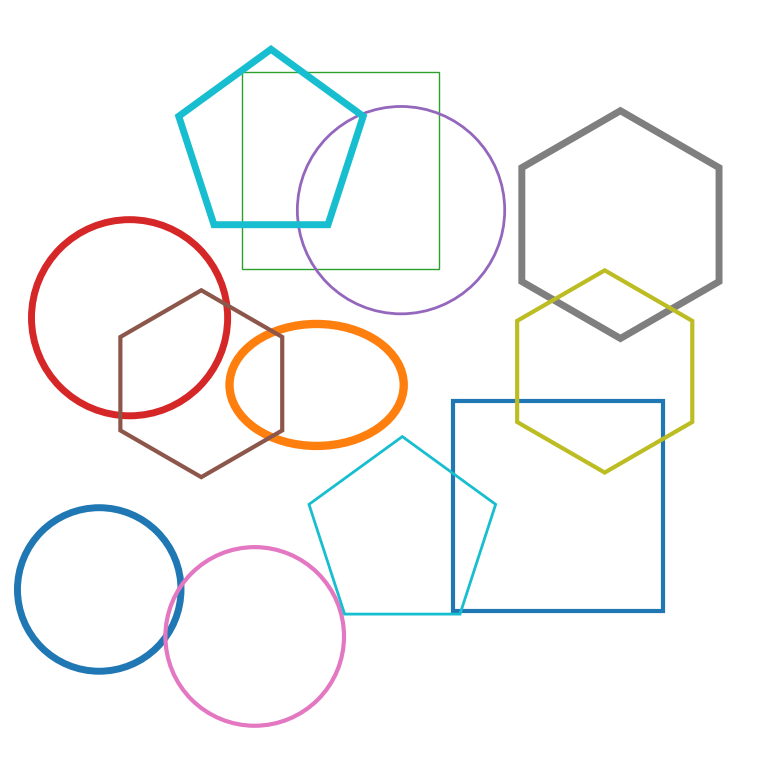[{"shape": "square", "thickness": 1.5, "radius": 0.68, "center": [0.725, 0.343]}, {"shape": "circle", "thickness": 2.5, "radius": 0.53, "center": [0.129, 0.234]}, {"shape": "oval", "thickness": 3, "radius": 0.57, "center": [0.411, 0.5]}, {"shape": "square", "thickness": 0.5, "radius": 0.64, "center": [0.443, 0.778]}, {"shape": "circle", "thickness": 2.5, "radius": 0.64, "center": [0.168, 0.587]}, {"shape": "circle", "thickness": 1, "radius": 0.67, "center": [0.521, 0.727]}, {"shape": "hexagon", "thickness": 1.5, "radius": 0.61, "center": [0.261, 0.502]}, {"shape": "circle", "thickness": 1.5, "radius": 0.58, "center": [0.331, 0.173]}, {"shape": "hexagon", "thickness": 2.5, "radius": 0.74, "center": [0.806, 0.708]}, {"shape": "hexagon", "thickness": 1.5, "radius": 0.66, "center": [0.785, 0.518]}, {"shape": "pentagon", "thickness": 2.5, "radius": 0.63, "center": [0.352, 0.81]}, {"shape": "pentagon", "thickness": 1, "radius": 0.64, "center": [0.522, 0.306]}]